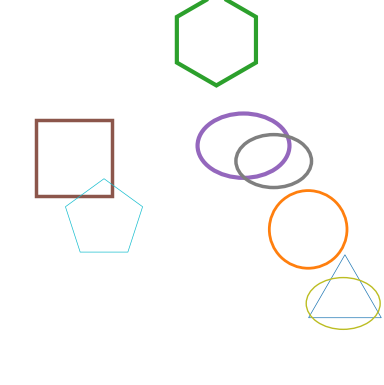[{"shape": "triangle", "thickness": 0.5, "radius": 0.55, "center": [0.896, 0.229]}, {"shape": "circle", "thickness": 2, "radius": 0.5, "center": [0.8, 0.404]}, {"shape": "hexagon", "thickness": 3, "radius": 0.59, "center": [0.562, 0.897]}, {"shape": "oval", "thickness": 3, "radius": 0.6, "center": [0.633, 0.622]}, {"shape": "square", "thickness": 2.5, "radius": 0.5, "center": [0.193, 0.589]}, {"shape": "oval", "thickness": 2.5, "radius": 0.49, "center": [0.711, 0.582]}, {"shape": "oval", "thickness": 1, "radius": 0.48, "center": [0.891, 0.212]}, {"shape": "pentagon", "thickness": 0.5, "radius": 0.53, "center": [0.27, 0.43]}]